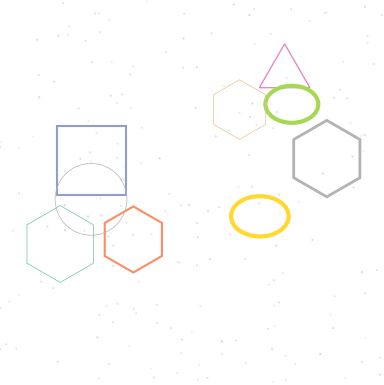[{"shape": "hexagon", "thickness": 0.5, "radius": 0.5, "center": [0.156, 0.366]}, {"shape": "hexagon", "thickness": 1.5, "radius": 0.43, "center": [0.346, 0.378]}, {"shape": "square", "thickness": 1.5, "radius": 0.45, "center": [0.238, 0.582]}, {"shape": "triangle", "thickness": 1, "radius": 0.38, "center": [0.739, 0.81]}, {"shape": "oval", "thickness": 3, "radius": 0.34, "center": [0.758, 0.729]}, {"shape": "oval", "thickness": 3, "radius": 0.37, "center": [0.675, 0.438]}, {"shape": "hexagon", "thickness": 0.5, "radius": 0.39, "center": [0.622, 0.715]}, {"shape": "hexagon", "thickness": 2, "radius": 0.5, "center": [0.849, 0.588]}, {"shape": "circle", "thickness": 0.5, "radius": 0.47, "center": [0.236, 0.482]}]